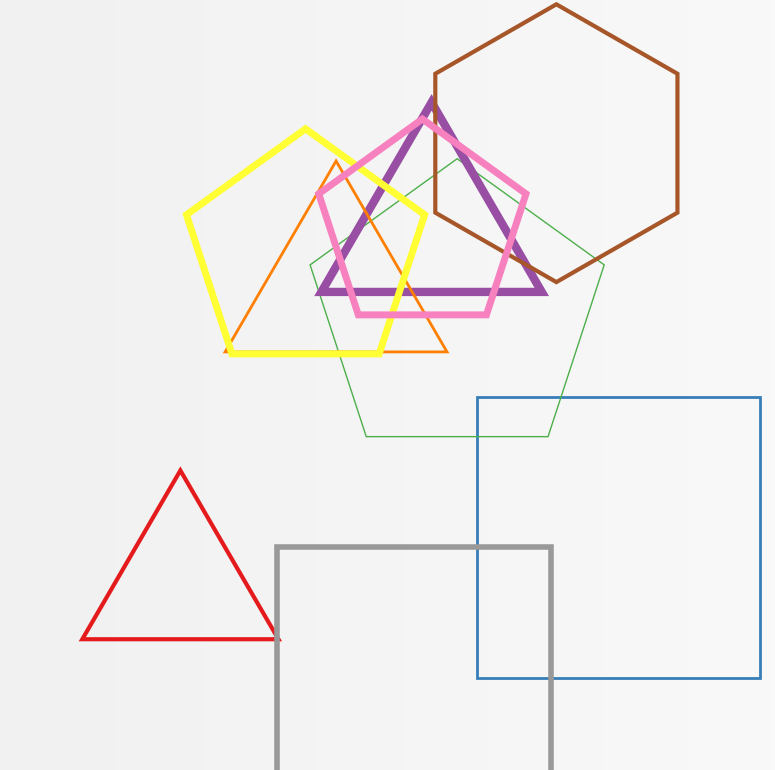[{"shape": "triangle", "thickness": 1.5, "radius": 0.73, "center": [0.233, 0.243]}, {"shape": "square", "thickness": 1, "radius": 0.91, "center": [0.798, 0.302]}, {"shape": "pentagon", "thickness": 0.5, "radius": 1.0, "center": [0.59, 0.594]}, {"shape": "triangle", "thickness": 3, "radius": 0.82, "center": [0.557, 0.703]}, {"shape": "triangle", "thickness": 1, "radius": 0.83, "center": [0.434, 0.626]}, {"shape": "pentagon", "thickness": 2.5, "radius": 0.81, "center": [0.394, 0.671]}, {"shape": "hexagon", "thickness": 1.5, "radius": 0.9, "center": [0.718, 0.814]}, {"shape": "pentagon", "thickness": 2.5, "radius": 0.7, "center": [0.545, 0.705]}, {"shape": "square", "thickness": 2, "radius": 0.88, "center": [0.534, 0.113]}]